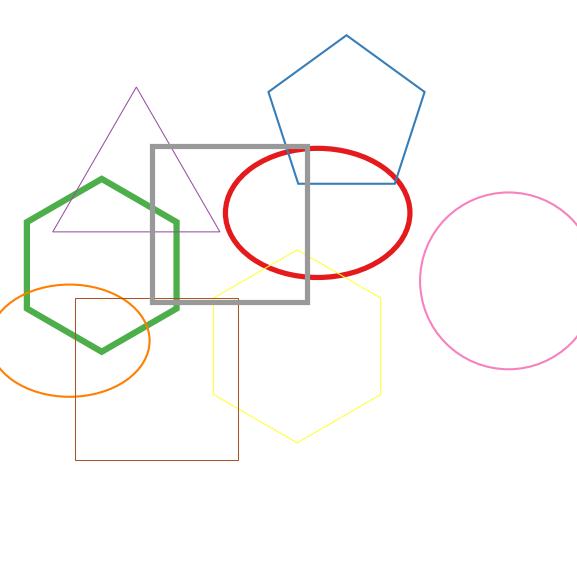[{"shape": "oval", "thickness": 2.5, "radius": 0.8, "center": [0.55, 0.63]}, {"shape": "pentagon", "thickness": 1, "radius": 0.71, "center": [0.6, 0.796]}, {"shape": "hexagon", "thickness": 3, "radius": 0.75, "center": [0.176, 0.54]}, {"shape": "triangle", "thickness": 0.5, "radius": 0.84, "center": [0.236, 0.681]}, {"shape": "oval", "thickness": 1, "radius": 0.69, "center": [0.12, 0.409]}, {"shape": "hexagon", "thickness": 0.5, "radius": 0.84, "center": [0.515, 0.399]}, {"shape": "square", "thickness": 0.5, "radius": 0.71, "center": [0.271, 0.343]}, {"shape": "circle", "thickness": 1, "radius": 0.77, "center": [0.88, 0.513]}, {"shape": "square", "thickness": 2.5, "radius": 0.67, "center": [0.398, 0.612]}]